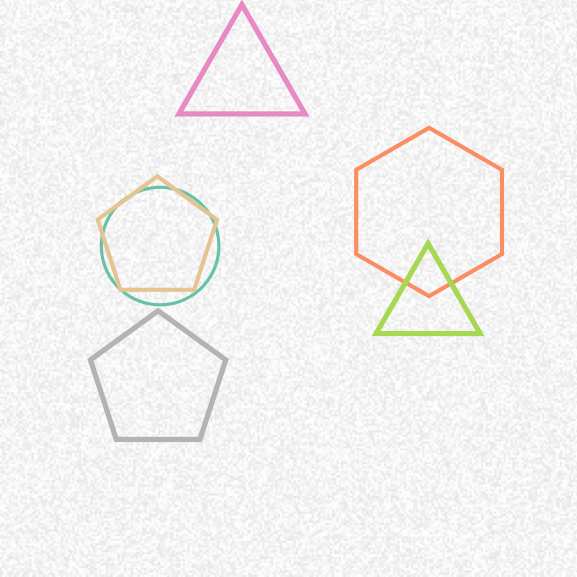[{"shape": "circle", "thickness": 1.5, "radius": 0.51, "center": [0.277, 0.573]}, {"shape": "hexagon", "thickness": 2, "radius": 0.73, "center": [0.743, 0.632]}, {"shape": "triangle", "thickness": 2.5, "radius": 0.63, "center": [0.419, 0.865]}, {"shape": "triangle", "thickness": 2.5, "radius": 0.52, "center": [0.741, 0.474]}, {"shape": "pentagon", "thickness": 2, "radius": 0.54, "center": [0.272, 0.585]}, {"shape": "pentagon", "thickness": 2.5, "radius": 0.62, "center": [0.274, 0.338]}]